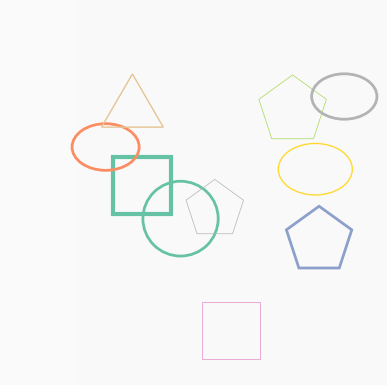[{"shape": "circle", "thickness": 2, "radius": 0.49, "center": [0.466, 0.432]}, {"shape": "square", "thickness": 3, "radius": 0.37, "center": [0.366, 0.518]}, {"shape": "oval", "thickness": 2, "radius": 0.43, "center": [0.273, 0.618]}, {"shape": "pentagon", "thickness": 2, "radius": 0.44, "center": [0.823, 0.376]}, {"shape": "square", "thickness": 0.5, "radius": 0.37, "center": [0.597, 0.142]}, {"shape": "pentagon", "thickness": 0.5, "radius": 0.46, "center": [0.755, 0.714]}, {"shape": "oval", "thickness": 1, "radius": 0.48, "center": [0.814, 0.561]}, {"shape": "triangle", "thickness": 1, "radius": 0.46, "center": [0.342, 0.716]}, {"shape": "pentagon", "thickness": 0.5, "radius": 0.39, "center": [0.554, 0.456]}, {"shape": "oval", "thickness": 2, "radius": 0.42, "center": [0.889, 0.749]}]